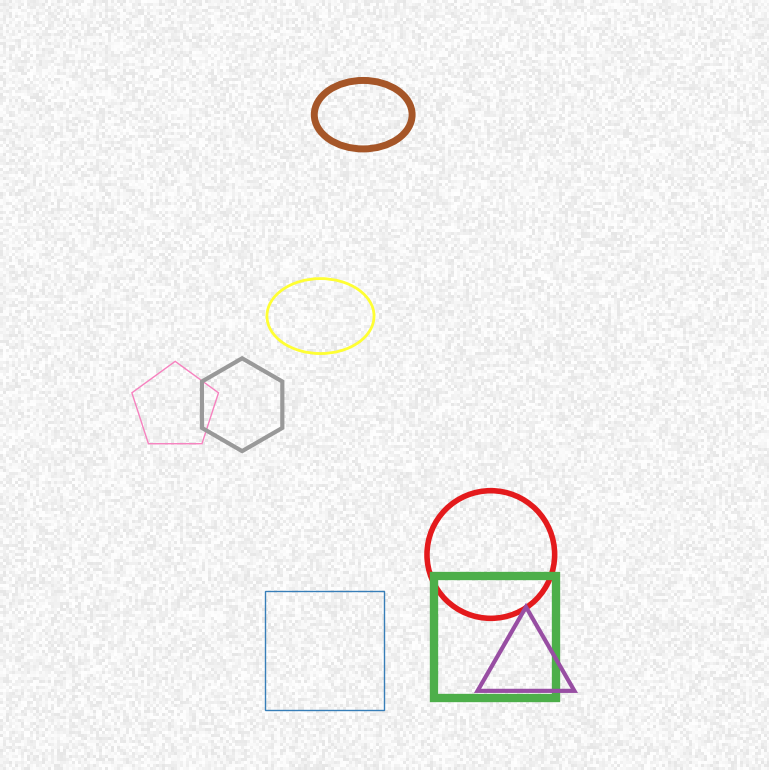[{"shape": "circle", "thickness": 2, "radius": 0.41, "center": [0.637, 0.28]}, {"shape": "square", "thickness": 0.5, "radius": 0.39, "center": [0.422, 0.155]}, {"shape": "square", "thickness": 3, "radius": 0.4, "center": [0.643, 0.172]}, {"shape": "triangle", "thickness": 1.5, "radius": 0.36, "center": [0.683, 0.139]}, {"shape": "oval", "thickness": 1, "radius": 0.35, "center": [0.416, 0.59]}, {"shape": "oval", "thickness": 2.5, "radius": 0.32, "center": [0.472, 0.851]}, {"shape": "pentagon", "thickness": 0.5, "radius": 0.3, "center": [0.228, 0.472]}, {"shape": "hexagon", "thickness": 1.5, "radius": 0.3, "center": [0.314, 0.474]}]